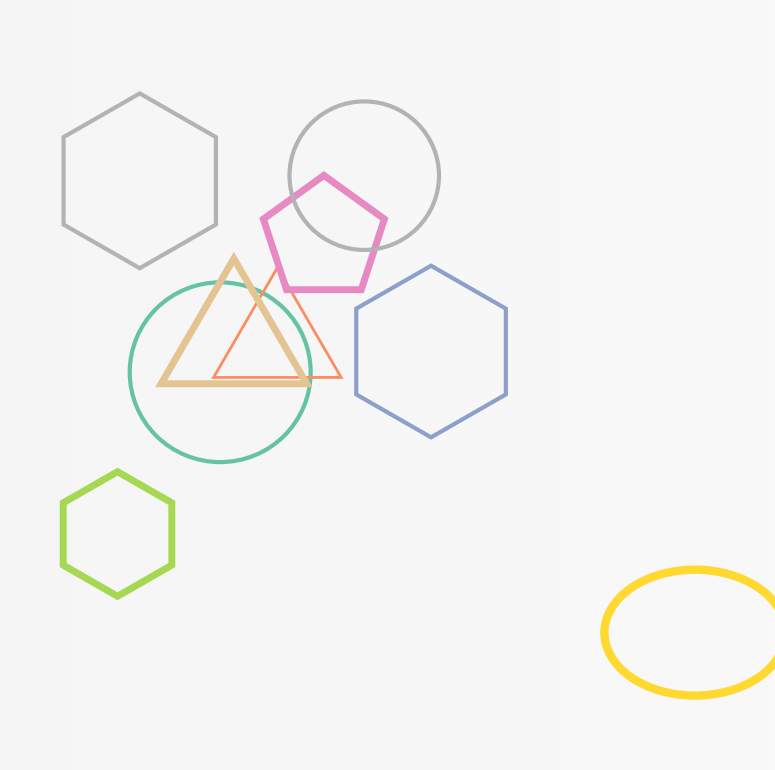[{"shape": "circle", "thickness": 1.5, "radius": 0.58, "center": [0.284, 0.517]}, {"shape": "triangle", "thickness": 1, "radius": 0.48, "center": [0.358, 0.557]}, {"shape": "hexagon", "thickness": 1.5, "radius": 0.56, "center": [0.556, 0.543]}, {"shape": "pentagon", "thickness": 2.5, "radius": 0.41, "center": [0.418, 0.69]}, {"shape": "hexagon", "thickness": 2.5, "radius": 0.4, "center": [0.152, 0.307]}, {"shape": "oval", "thickness": 3, "radius": 0.58, "center": [0.897, 0.178]}, {"shape": "triangle", "thickness": 2.5, "radius": 0.54, "center": [0.302, 0.556]}, {"shape": "hexagon", "thickness": 1.5, "radius": 0.57, "center": [0.18, 0.765]}, {"shape": "circle", "thickness": 1.5, "radius": 0.48, "center": [0.47, 0.772]}]